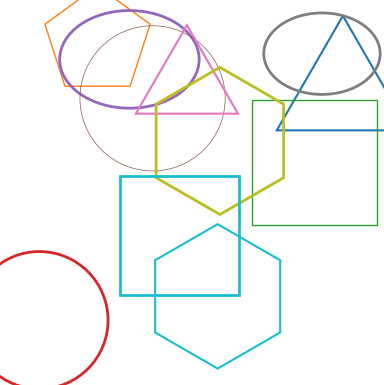[{"shape": "triangle", "thickness": 1.5, "radius": 0.99, "center": [0.891, 0.761]}, {"shape": "pentagon", "thickness": 1, "radius": 0.72, "center": [0.253, 0.893]}, {"shape": "square", "thickness": 1, "radius": 0.81, "center": [0.817, 0.578]}, {"shape": "circle", "thickness": 2, "radius": 0.89, "center": [0.102, 0.168]}, {"shape": "oval", "thickness": 2, "radius": 0.91, "center": [0.336, 0.846]}, {"shape": "circle", "thickness": 0.5, "radius": 0.94, "center": [0.396, 0.745]}, {"shape": "triangle", "thickness": 1.5, "radius": 0.77, "center": [0.486, 0.781]}, {"shape": "oval", "thickness": 2, "radius": 0.76, "center": [0.836, 0.861]}, {"shape": "hexagon", "thickness": 2, "radius": 0.96, "center": [0.571, 0.634]}, {"shape": "hexagon", "thickness": 1.5, "radius": 0.94, "center": [0.565, 0.23]}, {"shape": "square", "thickness": 2, "radius": 0.77, "center": [0.466, 0.388]}]